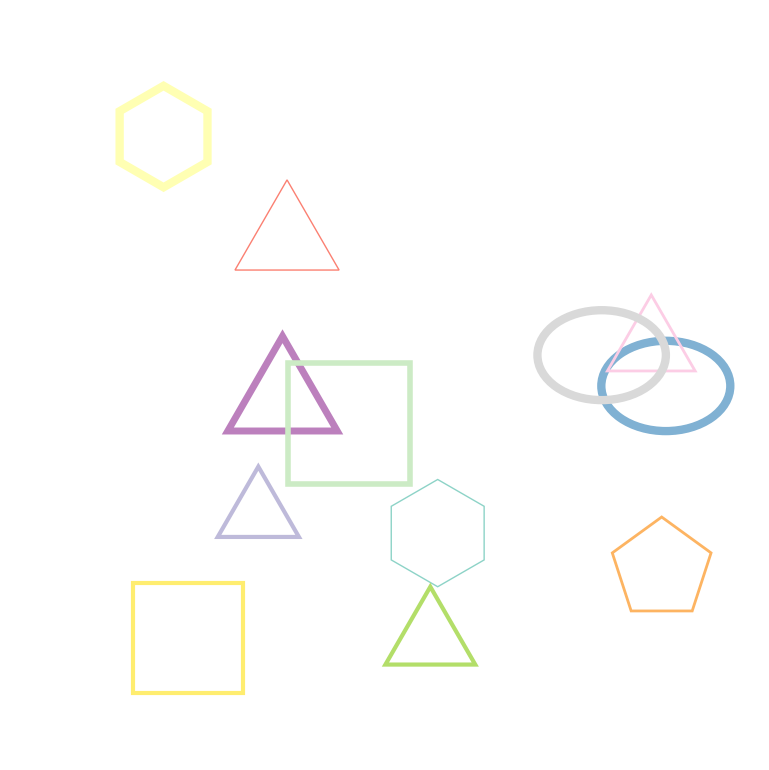[{"shape": "hexagon", "thickness": 0.5, "radius": 0.35, "center": [0.568, 0.308]}, {"shape": "hexagon", "thickness": 3, "radius": 0.33, "center": [0.212, 0.823]}, {"shape": "triangle", "thickness": 1.5, "radius": 0.3, "center": [0.335, 0.333]}, {"shape": "triangle", "thickness": 0.5, "radius": 0.39, "center": [0.373, 0.688]}, {"shape": "oval", "thickness": 3, "radius": 0.42, "center": [0.865, 0.499]}, {"shape": "pentagon", "thickness": 1, "radius": 0.34, "center": [0.859, 0.261]}, {"shape": "triangle", "thickness": 1.5, "radius": 0.34, "center": [0.559, 0.171]}, {"shape": "triangle", "thickness": 1, "radius": 0.33, "center": [0.846, 0.551]}, {"shape": "oval", "thickness": 3, "radius": 0.42, "center": [0.781, 0.539]}, {"shape": "triangle", "thickness": 2.5, "radius": 0.41, "center": [0.367, 0.481]}, {"shape": "square", "thickness": 2, "radius": 0.39, "center": [0.453, 0.45]}, {"shape": "square", "thickness": 1.5, "radius": 0.36, "center": [0.245, 0.172]}]